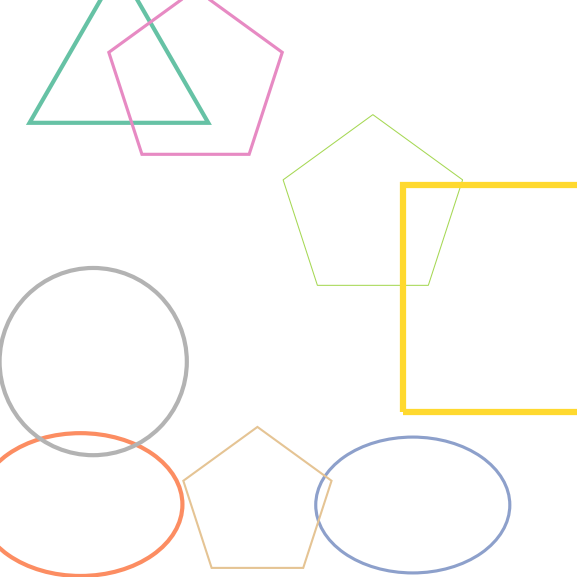[{"shape": "triangle", "thickness": 2, "radius": 0.89, "center": [0.206, 0.876]}, {"shape": "oval", "thickness": 2, "radius": 0.88, "center": [0.139, 0.125]}, {"shape": "oval", "thickness": 1.5, "radius": 0.84, "center": [0.715, 0.125]}, {"shape": "pentagon", "thickness": 1.5, "radius": 0.79, "center": [0.339, 0.86]}, {"shape": "pentagon", "thickness": 0.5, "radius": 0.82, "center": [0.646, 0.637]}, {"shape": "square", "thickness": 3, "radius": 0.98, "center": [0.895, 0.483]}, {"shape": "pentagon", "thickness": 1, "radius": 0.67, "center": [0.446, 0.125]}, {"shape": "circle", "thickness": 2, "radius": 0.81, "center": [0.161, 0.373]}]